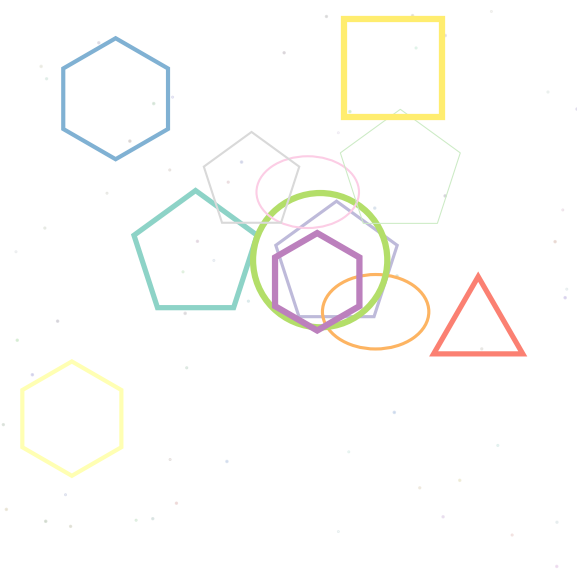[{"shape": "pentagon", "thickness": 2.5, "radius": 0.56, "center": [0.339, 0.557]}, {"shape": "hexagon", "thickness": 2, "radius": 0.5, "center": [0.124, 0.274]}, {"shape": "pentagon", "thickness": 1.5, "radius": 0.55, "center": [0.583, 0.54]}, {"shape": "triangle", "thickness": 2.5, "radius": 0.45, "center": [0.828, 0.431]}, {"shape": "hexagon", "thickness": 2, "radius": 0.52, "center": [0.2, 0.828]}, {"shape": "oval", "thickness": 1.5, "radius": 0.46, "center": [0.65, 0.459]}, {"shape": "circle", "thickness": 3, "radius": 0.58, "center": [0.554, 0.549]}, {"shape": "oval", "thickness": 1, "radius": 0.44, "center": [0.533, 0.666]}, {"shape": "pentagon", "thickness": 1, "radius": 0.43, "center": [0.436, 0.684]}, {"shape": "hexagon", "thickness": 3, "radius": 0.42, "center": [0.549, 0.511]}, {"shape": "pentagon", "thickness": 0.5, "radius": 0.55, "center": [0.693, 0.701]}, {"shape": "square", "thickness": 3, "radius": 0.42, "center": [0.681, 0.882]}]